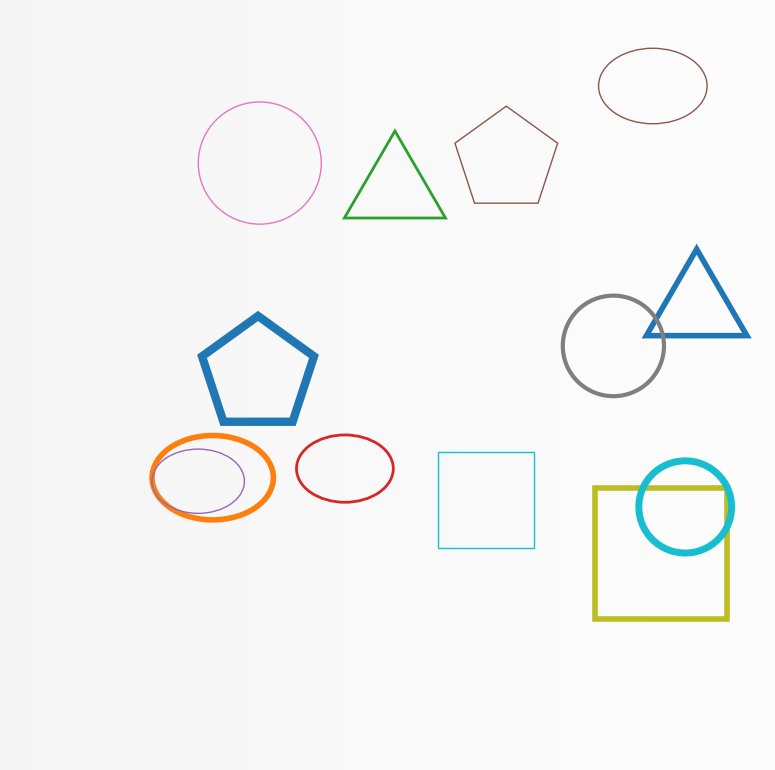[{"shape": "pentagon", "thickness": 3, "radius": 0.38, "center": [0.333, 0.514]}, {"shape": "triangle", "thickness": 2, "radius": 0.37, "center": [0.899, 0.602]}, {"shape": "oval", "thickness": 2, "radius": 0.39, "center": [0.274, 0.38]}, {"shape": "triangle", "thickness": 1, "radius": 0.38, "center": [0.51, 0.755]}, {"shape": "oval", "thickness": 1, "radius": 0.31, "center": [0.445, 0.391]}, {"shape": "oval", "thickness": 0.5, "radius": 0.3, "center": [0.256, 0.375]}, {"shape": "pentagon", "thickness": 0.5, "radius": 0.35, "center": [0.653, 0.792]}, {"shape": "oval", "thickness": 0.5, "radius": 0.35, "center": [0.842, 0.888]}, {"shape": "circle", "thickness": 0.5, "radius": 0.4, "center": [0.335, 0.788]}, {"shape": "circle", "thickness": 1.5, "radius": 0.33, "center": [0.791, 0.551]}, {"shape": "square", "thickness": 2, "radius": 0.43, "center": [0.853, 0.281]}, {"shape": "circle", "thickness": 2.5, "radius": 0.3, "center": [0.884, 0.342]}, {"shape": "square", "thickness": 0.5, "radius": 0.31, "center": [0.627, 0.35]}]